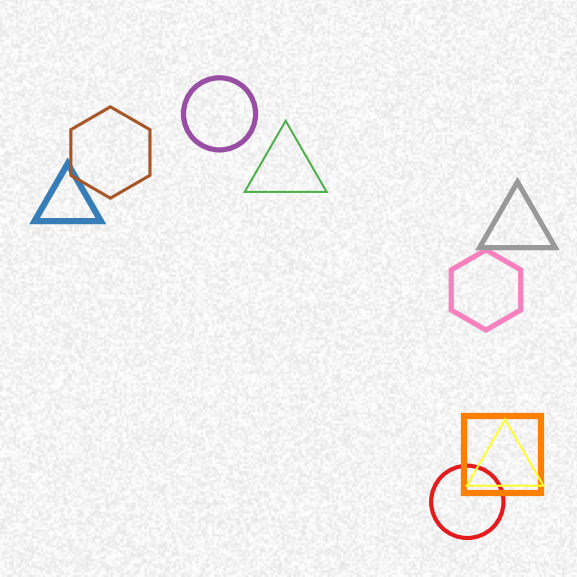[{"shape": "circle", "thickness": 2, "radius": 0.31, "center": [0.809, 0.13]}, {"shape": "triangle", "thickness": 3, "radius": 0.33, "center": [0.117, 0.649]}, {"shape": "triangle", "thickness": 1, "radius": 0.41, "center": [0.495, 0.708]}, {"shape": "circle", "thickness": 2.5, "radius": 0.31, "center": [0.38, 0.802]}, {"shape": "square", "thickness": 3, "radius": 0.33, "center": [0.871, 0.212]}, {"shape": "triangle", "thickness": 1, "radius": 0.38, "center": [0.875, 0.196]}, {"shape": "hexagon", "thickness": 1.5, "radius": 0.4, "center": [0.191, 0.735]}, {"shape": "hexagon", "thickness": 2.5, "radius": 0.35, "center": [0.842, 0.497]}, {"shape": "triangle", "thickness": 2.5, "radius": 0.38, "center": [0.896, 0.608]}]